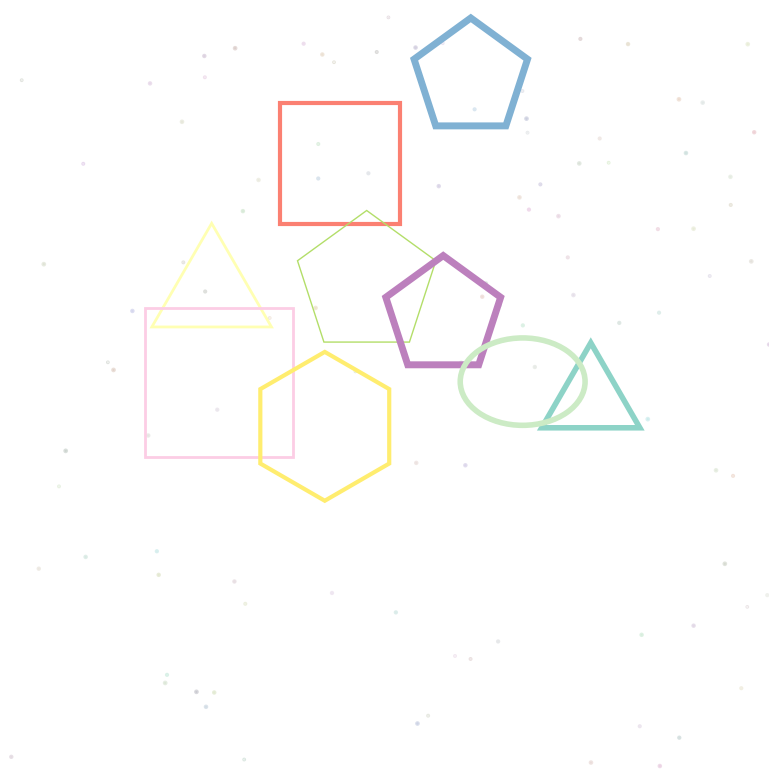[{"shape": "triangle", "thickness": 2, "radius": 0.37, "center": [0.767, 0.481]}, {"shape": "triangle", "thickness": 1, "radius": 0.45, "center": [0.275, 0.62]}, {"shape": "square", "thickness": 1.5, "radius": 0.39, "center": [0.441, 0.788]}, {"shape": "pentagon", "thickness": 2.5, "radius": 0.39, "center": [0.611, 0.899]}, {"shape": "pentagon", "thickness": 0.5, "radius": 0.47, "center": [0.476, 0.632]}, {"shape": "square", "thickness": 1, "radius": 0.48, "center": [0.284, 0.503]}, {"shape": "pentagon", "thickness": 2.5, "radius": 0.39, "center": [0.576, 0.59]}, {"shape": "oval", "thickness": 2, "radius": 0.41, "center": [0.679, 0.504]}, {"shape": "hexagon", "thickness": 1.5, "radius": 0.48, "center": [0.422, 0.446]}]